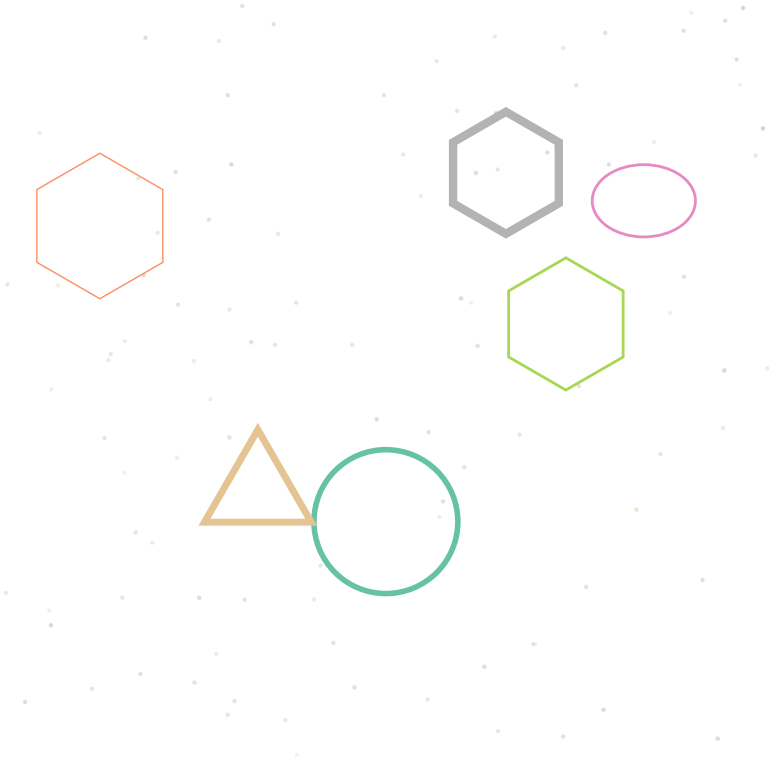[{"shape": "circle", "thickness": 2, "radius": 0.47, "center": [0.501, 0.323]}, {"shape": "hexagon", "thickness": 0.5, "radius": 0.47, "center": [0.13, 0.707]}, {"shape": "oval", "thickness": 1, "radius": 0.34, "center": [0.836, 0.739]}, {"shape": "hexagon", "thickness": 1, "radius": 0.43, "center": [0.735, 0.579]}, {"shape": "triangle", "thickness": 2.5, "radius": 0.4, "center": [0.335, 0.362]}, {"shape": "hexagon", "thickness": 3, "radius": 0.4, "center": [0.657, 0.776]}]